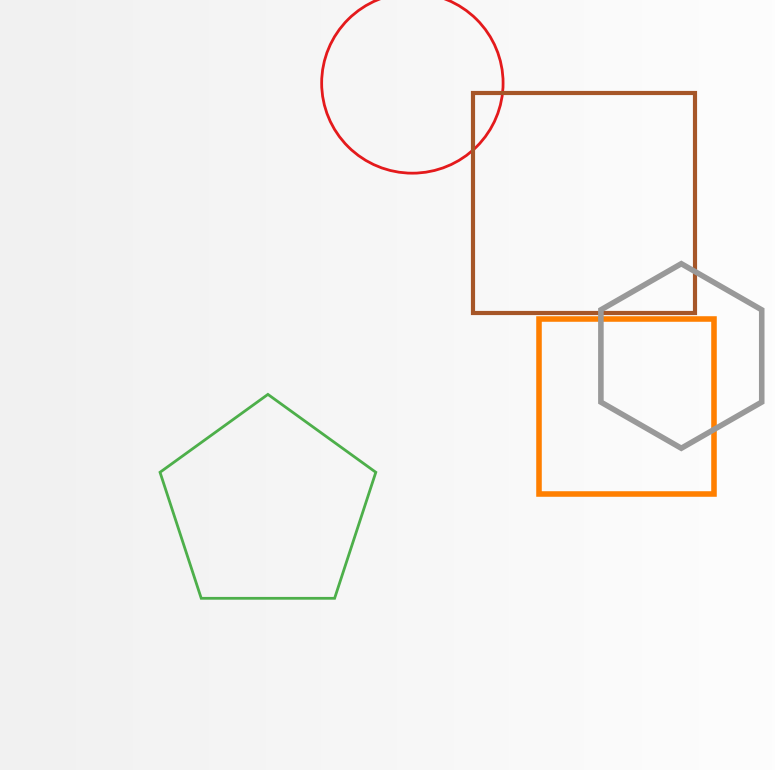[{"shape": "circle", "thickness": 1, "radius": 0.59, "center": [0.532, 0.892]}, {"shape": "pentagon", "thickness": 1, "radius": 0.73, "center": [0.346, 0.341]}, {"shape": "square", "thickness": 2, "radius": 0.57, "center": [0.808, 0.472]}, {"shape": "square", "thickness": 1.5, "radius": 0.72, "center": [0.753, 0.736]}, {"shape": "hexagon", "thickness": 2, "radius": 0.6, "center": [0.879, 0.538]}]